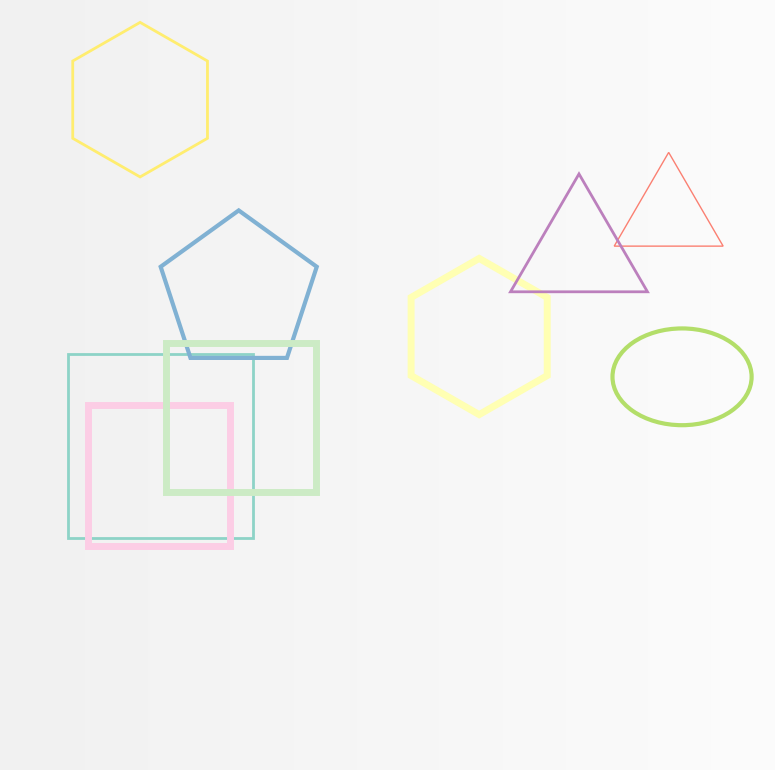[{"shape": "square", "thickness": 1, "radius": 0.6, "center": [0.207, 0.421]}, {"shape": "hexagon", "thickness": 2.5, "radius": 0.51, "center": [0.618, 0.563]}, {"shape": "triangle", "thickness": 0.5, "radius": 0.41, "center": [0.863, 0.721]}, {"shape": "pentagon", "thickness": 1.5, "radius": 0.53, "center": [0.308, 0.621]}, {"shape": "oval", "thickness": 1.5, "radius": 0.45, "center": [0.88, 0.511]}, {"shape": "square", "thickness": 2.5, "radius": 0.46, "center": [0.206, 0.382]}, {"shape": "triangle", "thickness": 1, "radius": 0.51, "center": [0.747, 0.672]}, {"shape": "square", "thickness": 2.5, "radius": 0.48, "center": [0.311, 0.457]}, {"shape": "hexagon", "thickness": 1, "radius": 0.5, "center": [0.181, 0.871]}]